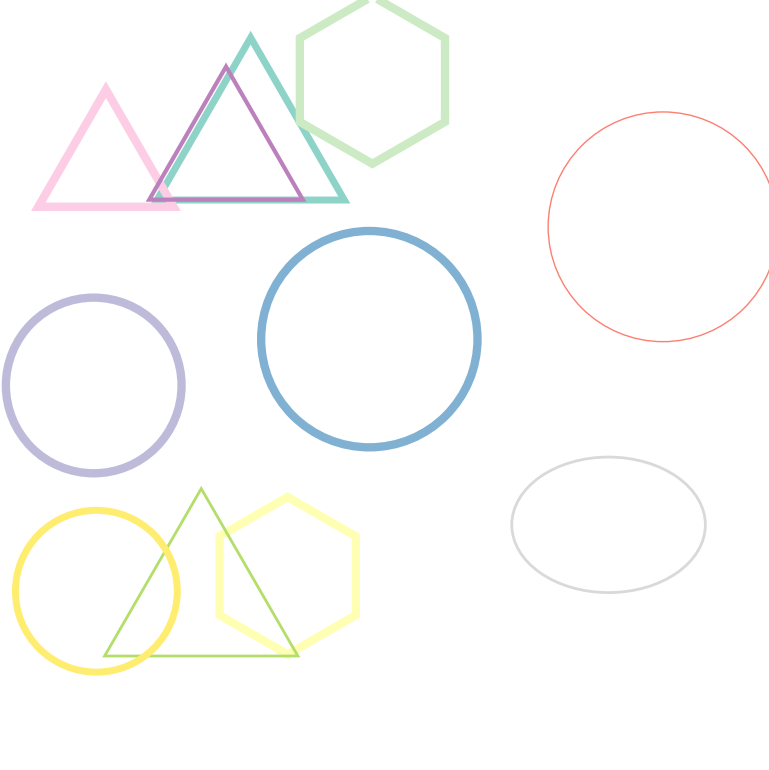[{"shape": "triangle", "thickness": 2.5, "radius": 0.7, "center": [0.326, 0.81]}, {"shape": "hexagon", "thickness": 3, "radius": 0.51, "center": [0.374, 0.252]}, {"shape": "circle", "thickness": 3, "radius": 0.57, "center": [0.122, 0.499]}, {"shape": "circle", "thickness": 0.5, "radius": 0.75, "center": [0.861, 0.705]}, {"shape": "circle", "thickness": 3, "radius": 0.7, "center": [0.48, 0.56]}, {"shape": "triangle", "thickness": 1, "radius": 0.72, "center": [0.261, 0.22]}, {"shape": "triangle", "thickness": 3, "radius": 0.51, "center": [0.138, 0.782]}, {"shape": "oval", "thickness": 1, "radius": 0.63, "center": [0.79, 0.318]}, {"shape": "triangle", "thickness": 1.5, "radius": 0.58, "center": [0.294, 0.798]}, {"shape": "hexagon", "thickness": 3, "radius": 0.54, "center": [0.484, 0.896]}, {"shape": "circle", "thickness": 2.5, "radius": 0.53, "center": [0.125, 0.232]}]